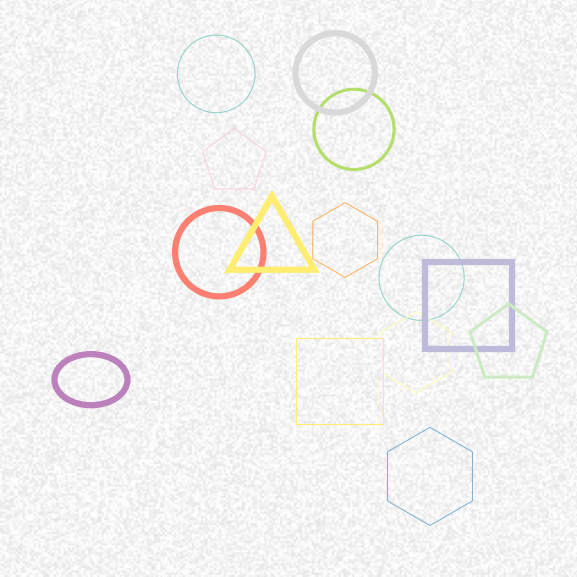[{"shape": "circle", "thickness": 0.5, "radius": 0.34, "center": [0.374, 0.871]}, {"shape": "circle", "thickness": 0.5, "radius": 0.37, "center": [0.73, 0.518]}, {"shape": "hexagon", "thickness": 0.5, "radius": 0.35, "center": [0.721, 0.389]}, {"shape": "square", "thickness": 3, "radius": 0.38, "center": [0.811, 0.471]}, {"shape": "circle", "thickness": 3, "radius": 0.38, "center": [0.38, 0.562]}, {"shape": "hexagon", "thickness": 0.5, "radius": 0.42, "center": [0.745, 0.174]}, {"shape": "hexagon", "thickness": 0.5, "radius": 0.32, "center": [0.598, 0.584]}, {"shape": "circle", "thickness": 1.5, "radius": 0.35, "center": [0.613, 0.775]}, {"shape": "pentagon", "thickness": 0.5, "radius": 0.29, "center": [0.406, 0.719]}, {"shape": "circle", "thickness": 3, "radius": 0.34, "center": [0.58, 0.873]}, {"shape": "oval", "thickness": 3, "radius": 0.32, "center": [0.158, 0.342]}, {"shape": "pentagon", "thickness": 1.5, "radius": 0.35, "center": [0.881, 0.403]}, {"shape": "triangle", "thickness": 3, "radius": 0.43, "center": [0.471, 0.575]}, {"shape": "square", "thickness": 0.5, "radius": 0.37, "center": [0.588, 0.339]}]